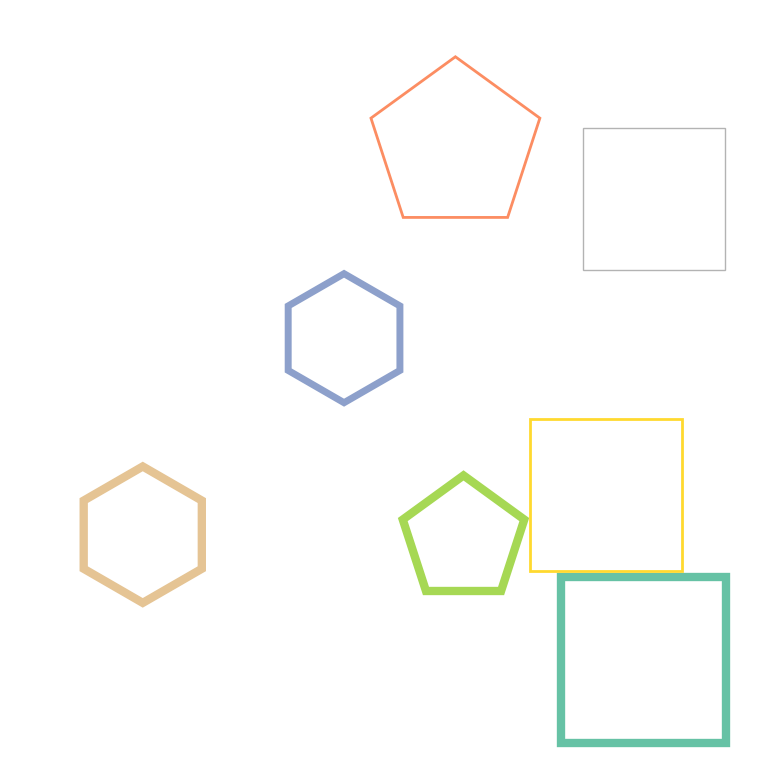[{"shape": "square", "thickness": 3, "radius": 0.54, "center": [0.836, 0.143]}, {"shape": "pentagon", "thickness": 1, "radius": 0.58, "center": [0.591, 0.811]}, {"shape": "hexagon", "thickness": 2.5, "radius": 0.42, "center": [0.447, 0.561]}, {"shape": "pentagon", "thickness": 3, "radius": 0.41, "center": [0.602, 0.3]}, {"shape": "square", "thickness": 1, "radius": 0.49, "center": [0.787, 0.357]}, {"shape": "hexagon", "thickness": 3, "radius": 0.44, "center": [0.185, 0.306]}, {"shape": "square", "thickness": 0.5, "radius": 0.46, "center": [0.849, 0.741]}]